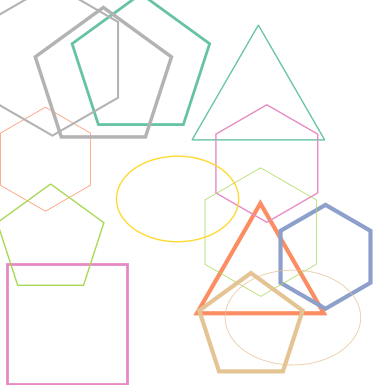[{"shape": "triangle", "thickness": 1, "radius": 0.99, "center": [0.671, 0.736]}, {"shape": "pentagon", "thickness": 2, "radius": 0.94, "center": [0.366, 0.828]}, {"shape": "triangle", "thickness": 3, "radius": 0.95, "center": [0.676, 0.281]}, {"shape": "hexagon", "thickness": 0.5, "radius": 0.68, "center": [0.118, 0.586]}, {"shape": "hexagon", "thickness": 3, "radius": 0.67, "center": [0.845, 0.333]}, {"shape": "hexagon", "thickness": 1, "radius": 0.76, "center": [0.693, 0.575]}, {"shape": "square", "thickness": 2, "radius": 0.78, "center": [0.174, 0.159]}, {"shape": "hexagon", "thickness": 0.5, "radius": 0.83, "center": [0.677, 0.397]}, {"shape": "pentagon", "thickness": 1, "radius": 0.73, "center": [0.131, 0.377]}, {"shape": "oval", "thickness": 1, "radius": 0.79, "center": [0.461, 0.483]}, {"shape": "oval", "thickness": 0.5, "radius": 0.88, "center": [0.761, 0.175]}, {"shape": "pentagon", "thickness": 3, "radius": 0.71, "center": [0.652, 0.15]}, {"shape": "pentagon", "thickness": 2.5, "radius": 0.93, "center": [0.268, 0.795]}, {"shape": "hexagon", "thickness": 1.5, "radius": 0.98, "center": [0.136, 0.845]}]